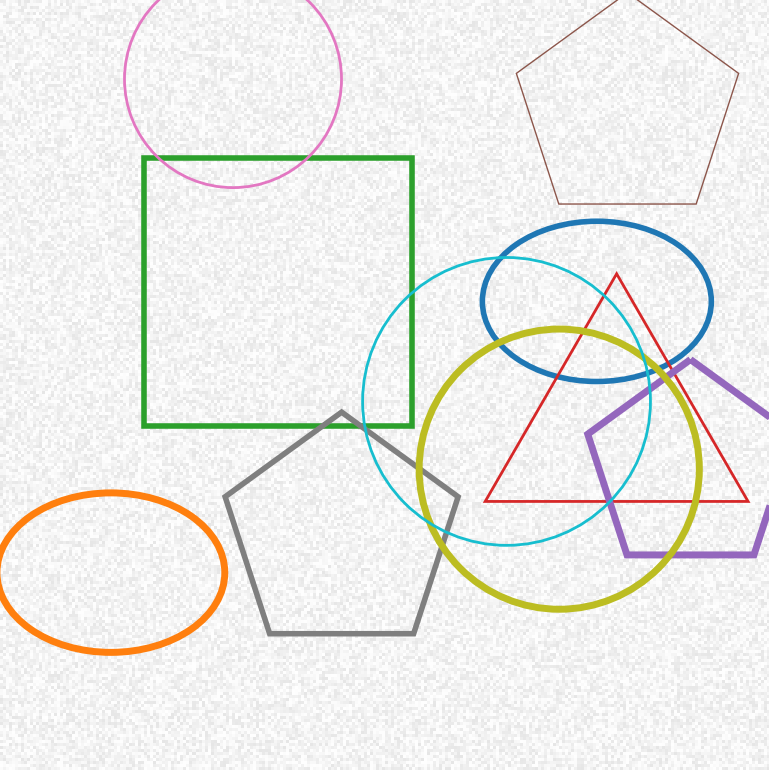[{"shape": "oval", "thickness": 2, "radius": 0.74, "center": [0.775, 0.609]}, {"shape": "oval", "thickness": 2.5, "radius": 0.74, "center": [0.144, 0.256]}, {"shape": "square", "thickness": 2, "radius": 0.87, "center": [0.361, 0.62]}, {"shape": "triangle", "thickness": 1, "radius": 0.99, "center": [0.801, 0.447]}, {"shape": "pentagon", "thickness": 2.5, "radius": 0.7, "center": [0.897, 0.393]}, {"shape": "pentagon", "thickness": 0.5, "radius": 0.76, "center": [0.815, 0.858]}, {"shape": "circle", "thickness": 1, "radius": 0.7, "center": [0.303, 0.897]}, {"shape": "pentagon", "thickness": 2, "radius": 0.8, "center": [0.444, 0.306]}, {"shape": "circle", "thickness": 2.5, "radius": 0.91, "center": [0.726, 0.391]}, {"shape": "circle", "thickness": 1, "radius": 0.93, "center": [0.658, 0.479]}]